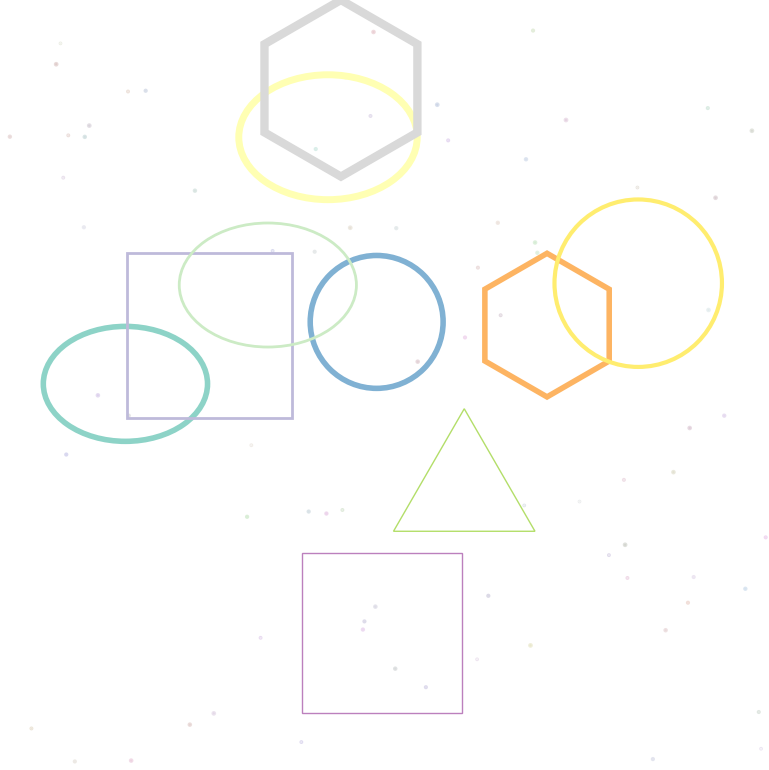[{"shape": "oval", "thickness": 2, "radius": 0.53, "center": [0.163, 0.501]}, {"shape": "oval", "thickness": 2.5, "radius": 0.58, "center": [0.426, 0.822]}, {"shape": "square", "thickness": 1, "radius": 0.54, "center": [0.272, 0.565]}, {"shape": "circle", "thickness": 2, "radius": 0.43, "center": [0.489, 0.582]}, {"shape": "hexagon", "thickness": 2, "radius": 0.47, "center": [0.71, 0.578]}, {"shape": "triangle", "thickness": 0.5, "radius": 0.53, "center": [0.603, 0.363]}, {"shape": "hexagon", "thickness": 3, "radius": 0.57, "center": [0.443, 0.885]}, {"shape": "square", "thickness": 0.5, "radius": 0.52, "center": [0.496, 0.178]}, {"shape": "oval", "thickness": 1, "radius": 0.58, "center": [0.348, 0.63]}, {"shape": "circle", "thickness": 1.5, "radius": 0.54, "center": [0.829, 0.632]}]